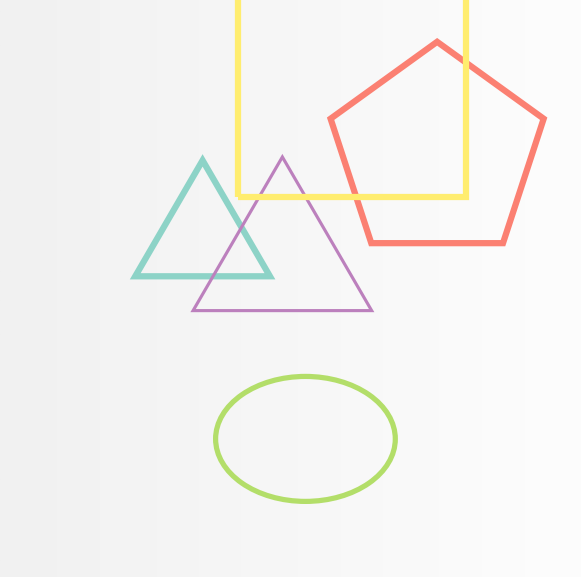[{"shape": "triangle", "thickness": 3, "radius": 0.67, "center": [0.349, 0.588]}, {"shape": "pentagon", "thickness": 3, "radius": 0.96, "center": [0.752, 0.734]}, {"shape": "oval", "thickness": 2.5, "radius": 0.77, "center": [0.526, 0.239]}, {"shape": "triangle", "thickness": 1.5, "radius": 0.89, "center": [0.486, 0.55]}, {"shape": "square", "thickness": 3, "radius": 0.98, "center": [0.606, 0.855]}]